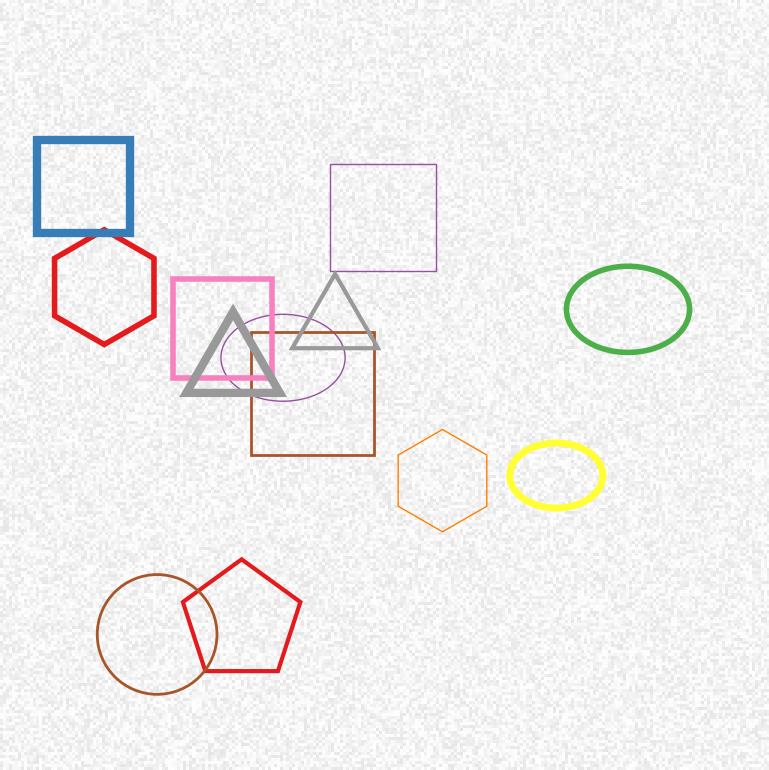[{"shape": "hexagon", "thickness": 2, "radius": 0.37, "center": [0.135, 0.627]}, {"shape": "pentagon", "thickness": 1.5, "radius": 0.4, "center": [0.314, 0.193]}, {"shape": "square", "thickness": 3, "radius": 0.3, "center": [0.108, 0.758]}, {"shape": "oval", "thickness": 2, "radius": 0.4, "center": [0.816, 0.598]}, {"shape": "square", "thickness": 0.5, "radius": 0.35, "center": [0.497, 0.718]}, {"shape": "oval", "thickness": 0.5, "radius": 0.4, "center": [0.368, 0.535]}, {"shape": "hexagon", "thickness": 0.5, "radius": 0.33, "center": [0.575, 0.376]}, {"shape": "oval", "thickness": 2.5, "radius": 0.3, "center": [0.722, 0.382]}, {"shape": "square", "thickness": 1, "radius": 0.4, "center": [0.406, 0.489]}, {"shape": "circle", "thickness": 1, "radius": 0.39, "center": [0.204, 0.176]}, {"shape": "square", "thickness": 2, "radius": 0.32, "center": [0.289, 0.573]}, {"shape": "triangle", "thickness": 1.5, "radius": 0.32, "center": [0.435, 0.58]}, {"shape": "triangle", "thickness": 3, "radius": 0.35, "center": [0.303, 0.525]}]